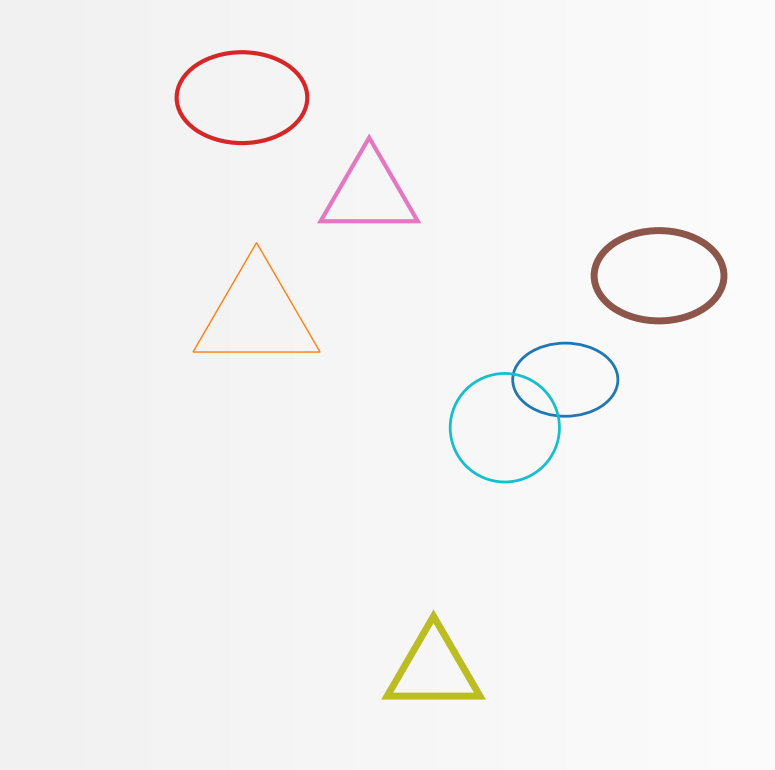[{"shape": "oval", "thickness": 1, "radius": 0.34, "center": [0.729, 0.507]}, {"shape": "triangle", "thickness": 0.5, "radius": 0.47, "center": [0.331, 0.59]}, {"shape": "oval", "thickness": 1.5, "radius": 0.42, "center": [0.312, 0.873]}, {"shape": "oval", "thickness": 2.5, "radius": 0.42, "center": [0.85, 0.642]}, {"shape": "triangle", "thickness": 1.5, "radius": 0.36, "center": [0.476, 0.749]}, {"shape": "triangle", "thickness": 2.5, "radius": 0.35, "center": [0.559, 0.131]}, {"shape": "circle", "thickness": 1, "radius": 0.35, "center": [0.651, 0.445]}]